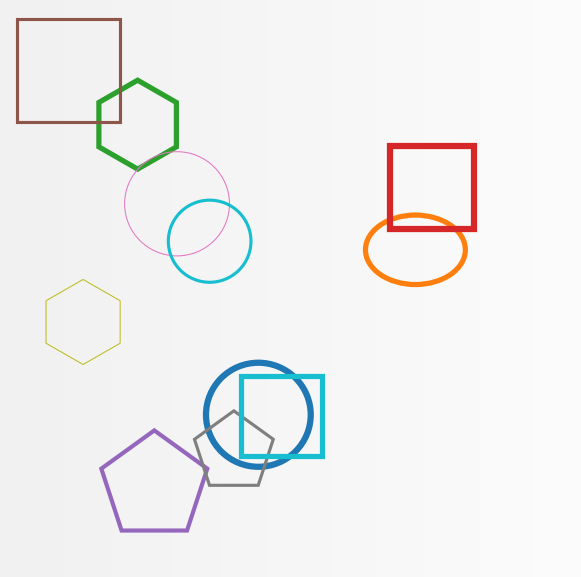[{"shape": "circle", "thickness": 3, "radius": 0.45, "center": [0.444, 0.281]}, {"shape": "oval", "thickness": 2.5, "radius": 0.43, "center": [0.715, 0.567]}, {"shape": "hexagon", "thickness": 2.5, "radius": 0.38, "center": [0.237, 0.783]}, {"shape": "square", "thickness": 3, "radius": 0.36, "center": [0.743, 0.674]}, {"shape": "pentagon", "thickness": 2, "radius": 0.48, "center": [0.265, 0.158]}, {"shape": "square", "thickness": 1.5, "radius": 0.44, "center": [0.118, 0.877]}, {"shape": "circle", "thickness": 0.5, "radius": 0.45, "center": [0.305, 0.646]}, {"shape": "pentagon", "thickness": 1.5, "radius": 0.36, "center": [0.402, 0.216]}, {"shape": "hexagon", "thickness": 0.5, "radius": 0.37, "center": [0.143, 0.442]}, {"shape": "circle", "thickness": 1.5, "radius": 0.36, "center": [0.361, 0.581]}, {"shape": "square", "thickness": 2.5, "radius": 0.35, "center": [0.484, 0.279]}]